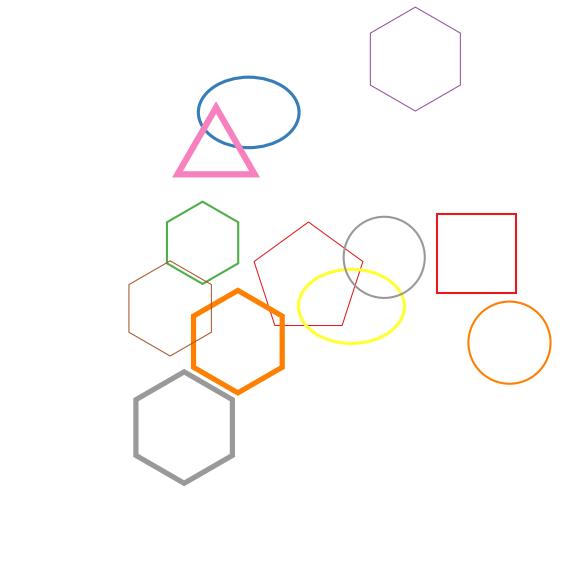[{"shape": "pentagon", "thickness": 0.5, "radius": 0.5, "center": [0.534, 0.516]}, {"shape": "square", "thickness": 1, "radius": 0.34, "center": [0.825, 0.56]}, {"shape": "oval", "thickness": 1.5, "radius": 0.44, "center": [0.431, 0.804]}, {"shape": "hexagon", "thickness": 1, "radius": 0.36, "center": [0.351, 0.579]}, {"shape": "hexagon", "thickness": 0.5, "radius": 0.45, "center": [0.719, 0.897]}, {"shape": "hexagon", "thickness": 2.5, "radius": 0.44, "center": [0.412, 0.408]}, {"shape": "circle", "thickness": 1, "radius": 0.36, "center": [0.882, 0.406]}, {"shape": "oval", "thickness": 1.5, "radius": 0.46, "center": [0.609, 0.469]}, {"shape": "hexagon", "thickness": 0.5, "radius": 0.41, "center": [0.295, 0.465]}, {"shape": "triangle", "thickness": 3, "radius": 0.39, "center": [0.374, 0.736]}, {"shape": "hexagon", "thickness": 2.5, "radius": 0.48, "center": [0.319, 0.259]}, {"shape": "circle", "thickness": 1, "radius": 0.35, "center": [0.665, 0.554]}]